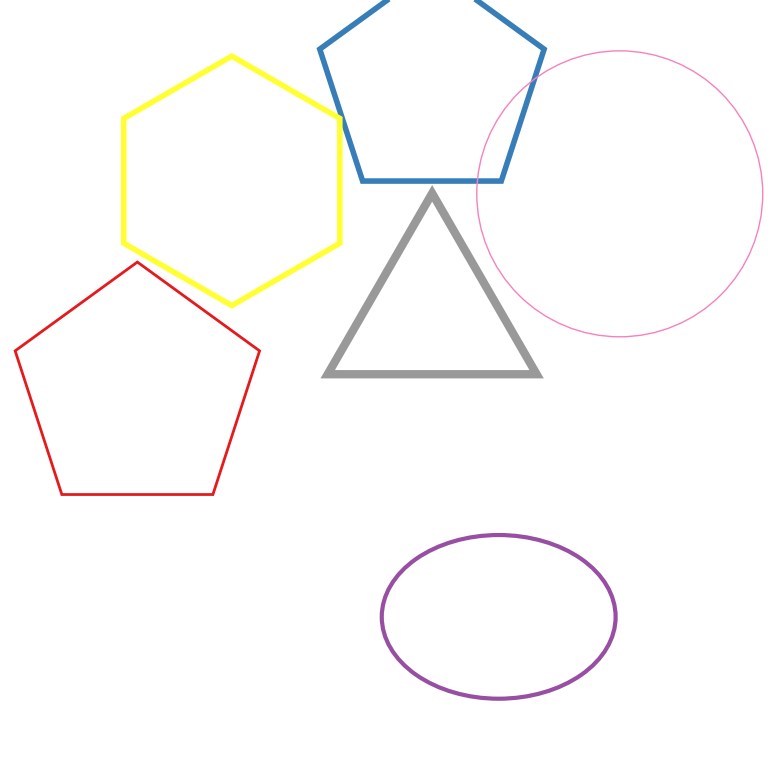[{"shape": "pentagon", "thickness": 1, "radius": 0.83, "center": [0.178, 0.493]}, {"shape": "pentagon", "thickness": 2, "radius": 0.77, "center": [0.561, 0.889]}, {"shape": "oval", "thickness": 1.5, "radius": 0.76, "center": [0.648, 0.199]}, {"shape": "hexagon", "thickness": 2, "radius": 0.81, "center": [0.301, 0.765]}, {"shape": "circle", "thickness": 0.5, "radius": 0.93, "center": [0.805, 0.748]}, {"shape": "triangle", "thickness": 3, "radius": 0.78, "center": [0.561, 0.592]}]